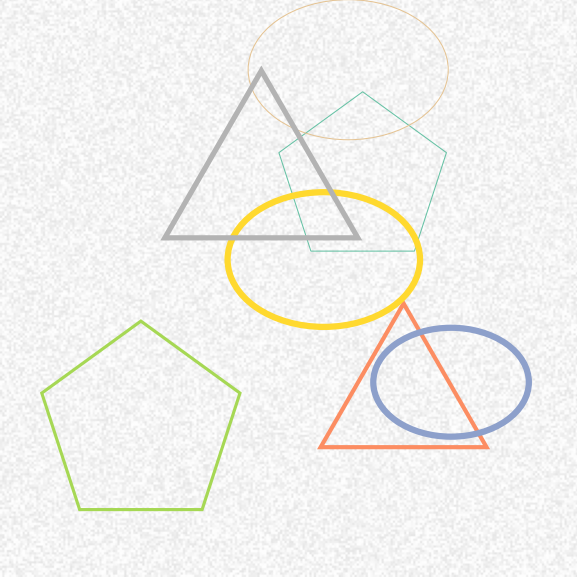[{"shape": "pentagon", "thickness": 0.5, "radius": 0.76, "center": [0.628, 0.688]}, {"shape": "triangle", "thickness": 2, "radius": 0.83, "center": [0.699, 0.308]}, {"shape": "oval", "thickness": 3, "radius": 0.67, "center": [0.781, 0.337]}, {"shape": "pentagon", "thickness": 1.5, "radius": 0.9, "center": [0.244, 0.263]}, {"shape": "oval", "thickness": 3, "radius": 0.83, "center": [0.561, 0.55]}, {"shape": "oval", "thickness": 0.5, "radius": 0.87, "center": [0.603, 0.878]}, {"shape": "triangle", "thickness": 2.5, "radius": 0.96, "center": [0.453, 0.684]}]